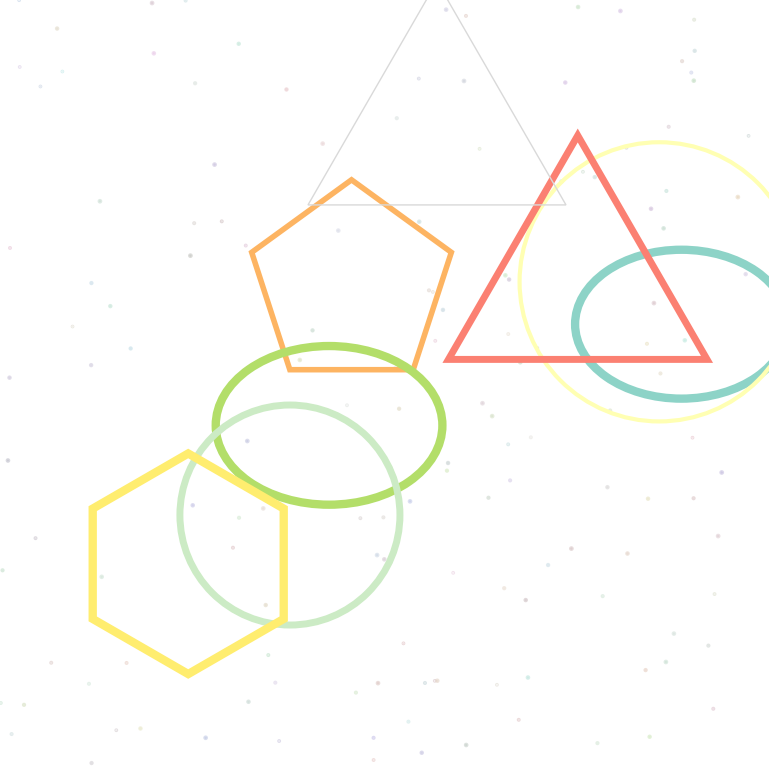[{"shape": "oval", "thickness": 3, "radius": 0.69, "center": [0.885, 0.579]}, {"shape": "circle", "thickness": 1.5, "radius": 0.91, "center": [0.856, 0.634]}, {"shape": "triangle", "thickness": 2.5, "radius": 0.97, "center": [0.75, 0.63]}, {"shape": "pentagon", "thickness": 2, "radius": 0.68, "center": [0.457, 0.63]}, {"shape": "oval", "thickness": 3, "radius": 0.74, "center": [0.427, 0.448]}, {"shape": "triangle", "thickness": 0.5, "radius": 0.97, "center": [0.568, 0.831]}, {"shape": "circle", "thickness": 2.5, "radius": 0.71, "center": [0.377, 0.331]}, {"shape": "hexagon", "thickness": 3, "radius": 0.72, "center": [0.244, 0.268]}]